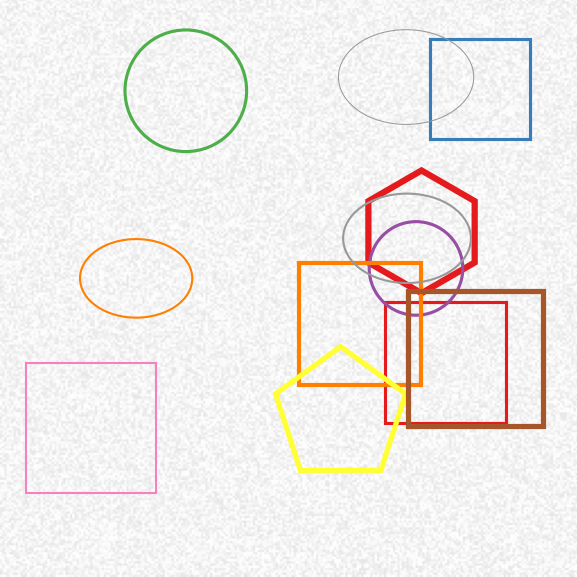[{"shape": "hexagon", "thickness": 3, "radius": 0.53, "center": [0.73, 0.598]}, {"shape": "square", "thickness": 1.5, "radius": 0.52, "center": [0.772, 0.371]}, {"shape": "square", "thickness": 1.5, "radius": 0.43, "center": [0.832, 0.845]}, {"shape": "circle", "thickness": 1.5, "radius": 0.53, "center": [0.322, 0.842]}, {"shape": "circle", "thickness": 1.5, "radius": 0.41, "center": [0.72, 0.534]}, {"shape": "square", "thickness": 2, "radius": 0.53, "center": [0.623, 0.438]}, {"shape": "oval", "thickness": 1, "radius": 0.49, "center": [0.236, 0.517]}, {"shape": "pentagon", "thickness": 2.5, "radius": 0.59, "center": [0.59, 0.281]}, {"shape": "square", "thickness": 2.5, "radius": 0.59, "center": [0.823, 0.378]}, {"shape": "square", "thickness": 1, "radius": 0.56, "center": [0.158, 0.258]}, {"shape": "oval", "thickness": 1, "radius": 0.55, "center": [0.705, 0.586]}, {"shape": "oval", "thickness": 0.5, "radius": 0.59, "center": [0.703, 0.866]}]